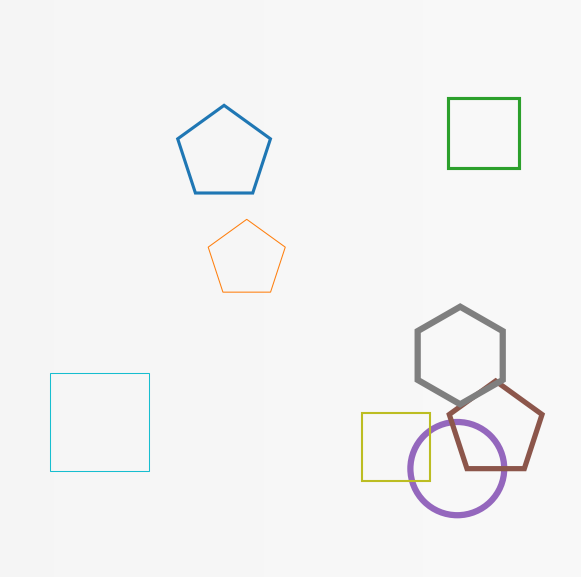[{"shape": "pentagon", "thickness": 1.5, "radius": 0.42, "center": [0.386, 0.733]}, {"shape": "pentagon", "thickness": 0.5, "radius": 0.35, "center": [0.424, 0.55]}, {"shape": "square", "thickness": 1.5, "radius": 0.3, "center": [0.832, 0.768]}, {"shape": "circle", "thickness": 3, "radius": 0.4, "center": [0.787, 0.188]}, {"shape": "pentagon", "thickness": 2.5, "radius": 0.42, "center": [0.853, 0.255]}, {"shape": "hexagon", "thickness": 3, "radius": 0.42, "center": [0.792, 0.384]}, {"shape": "square", "thickness": 1, "radius": 0.29, "center": [0.681, 0.225]}, {"shape": "square", "thickness": 0.5, "radius": 0.43, "center": [0.171, 0.268]}]